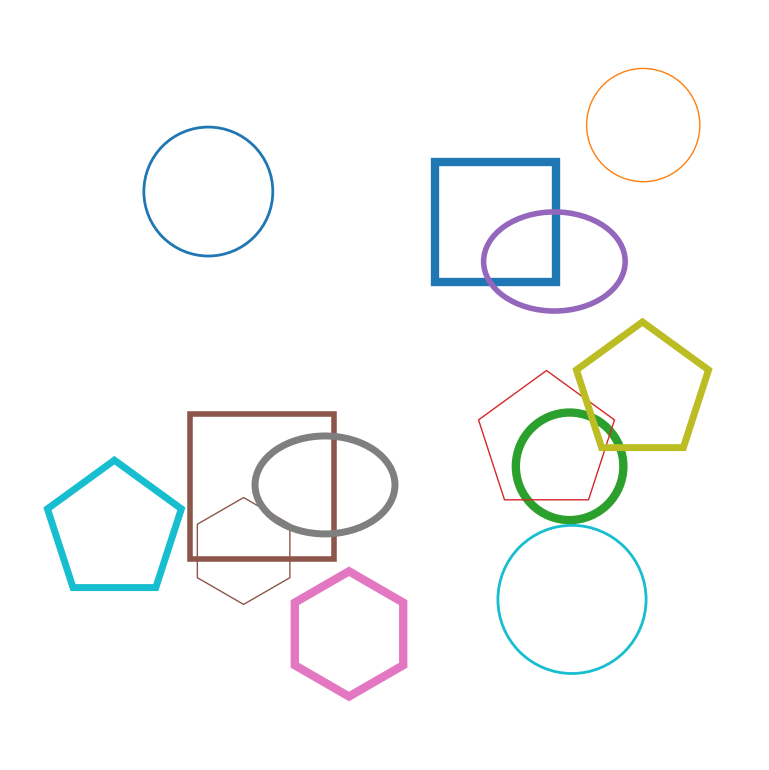[{"shape": "square", "thickness": 3, "radius": 0.39, "center": [0.643, 0.712]}, {"shape": "circle", "thickness": 1, "radius": 0.42, "center": [0.271, 0.751]}, {"shape": "circle", "thickness": 0.5, "radius": 0.37, "center": [0.835, 0.838]}, {"shape": "circle", "thickness": 3, "radius": 0.35, "center": [0.74, 0.394]}, {"shape": "pentagon", "thickness": 0.5, "radius": 0.46, "center": [0.71, 0.426]}, {"shape": "oval", "thickness": 2, "radius": 0.46, "center": [0.72, 0.66]}, {"shape": "hexagon", "thickness": 0.5, "radius": 0.35, "center": [0.316, 0.284]}, {"shape": "square", "thickness": 2, "radius": 0.47, "center": [0.34, 0.368]}, {"shape": "hexagon", "thickness": 3, "radius": 0.41, "center": [0.453, 0.177]}, {"shape": "oval", "thickness": 2.5, "radius": 0.45, "center": [0.422, 0.37]}, {"shape": "pentagon", "thickness": 2.5, "radius": 0.45, "center": [0.834, 0.492]}, {"shape": "circle", "thickness": 1, "radius": 0.48, "center": [0.743, 0.222]}, {"shape": "pentagon", "thickness": 2.5, "radius": 0.46, "center": [0.149, 0.311]}]